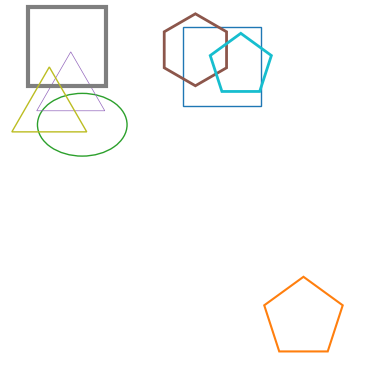[{"shape": "square", "thickness": 1, "radius": 0.51, "center": [0.577, 0.827]}, {"shape": "pentagon", "thickness": 1.5, "radius": 0.54, "center": [0.788, 0.174]}, {"shape": "oval", "thickness": 1, "radius": 0.58, "center": [0.214, 0.676]}, {"shape": "triangle", "thickness": 0.5, "radius": 0.51, "center": [0.184, 0.763]}, {"shape": "hexagon", "thickness": 2, "radius": 0.47, "center": [0.507, 0.871]}, {"shape": "square", "thickness": 3, "radius": 0.51, "center": [0.174, 0.879]}, {"shape": "triangle", "thickness": 1, "radius": 0.56, "center": [0.128, 0.714]}, {"shape": "pentagon", "thickness": 2, "radius": 0.42, "center": [0.625, 0.83]}]